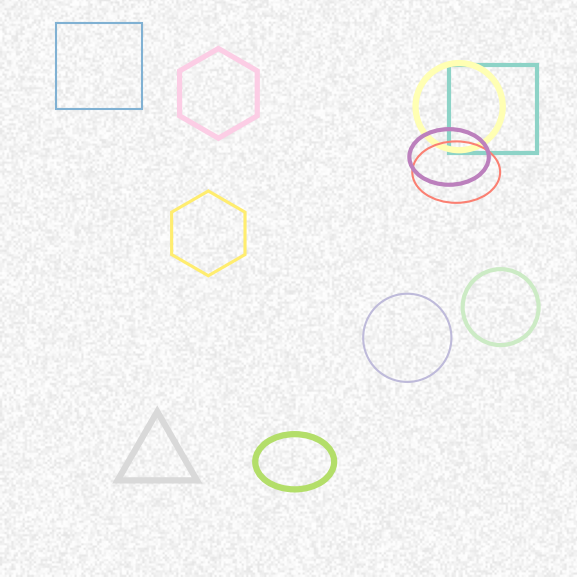[{"shape": "square", "thickness": 2, "radius": 0.38, "center": [0.853, 0.81]}, {"shape": "circle", "thickness": 3, "radius": 0.38, "center": [0.795, 0.814]}, {"shape": "circle", "thickness": 1, "radius": 0.38, "center": [0.705, 0.414]}, {"shape": "oval", "thickness": 1, "radius": 0.38, "center": [0.79, 0.701]}, {"shape": "square", "thickness": 1, "radius": 0.37, "center": [0.172, 0.885]}, {"shape": "oval", "thickness": 3, "radius": 0.34, "center": [0.51, 0.2]}, {"shape": "hexagon", "thickness": 2.5, "radius": 0.39, "center": [0.378, 0.837]}, {"shape": "triangle", "thickness": 3, "radius": 0.4, "center": [0.272, 0.207]}, {"shape": "oval", "thickness": 2, "radius": 0.34, "center": [0.778, 0.727]}, {"shape": "circle", "thickness": 2, "radius": 0.33, "center": [0.867, 0.467]}, {"shape": "hexagon", "thickness": 1.5, "radius": 0.37, "center": [0.361, 0.595]}]